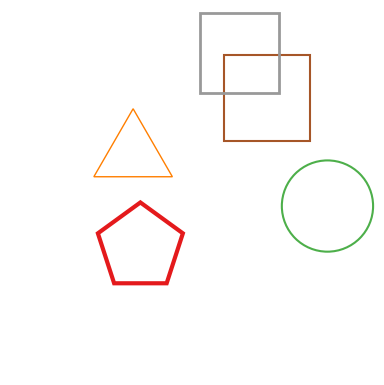[{"shape": "pentagon", "thickness": 3, "radius": 0.58, "center": [0.365, 0.358]}, {"shape": "circle", "thickness": 1.5, "radius": 0.59, "center": [0.851, 0.465]}, {"shape": "triangle", "thickness": 1, "radius": 0.59, "center": [0.346, 0.6]}, {"shape": "square", "thickness": 1.5, "radius": 0.56, "center": [0.693, 0.745]}, {"shape": "square", "thickness": 2, "radius": 0.52, "center": [0.622, 0.862]}]